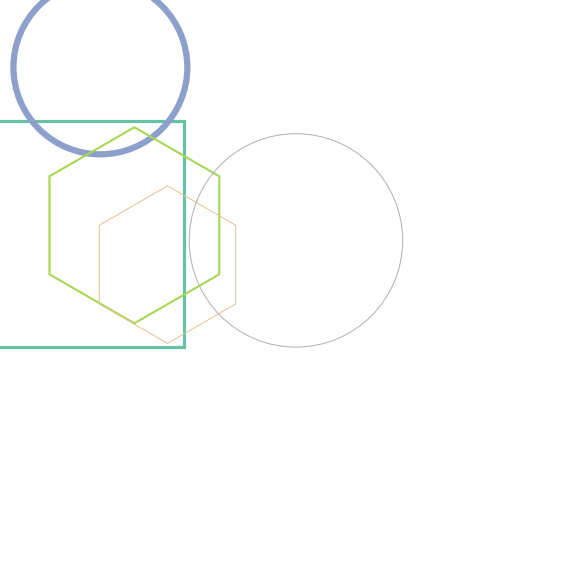[{"shape": "square", "thickness": 1.5, "radius": 0.97, "center": [0.123, 0.594]}, {"shape": "circle", "thickness": 3, "radius": 0.75, "center": [0.174, 0.882]}, {"shape": "hexagon", "thickness": 1, "radius": 0.85, "center": [0.233, 0.609]}, {"shape": "hexagon", "thickness": 0.5, "radius": 0.68, "center": [0.29, 0.541]}, {"shape": "circle", "thickness": 0.5, "radius": 0.92, "center": [0.512, 0.583]}]